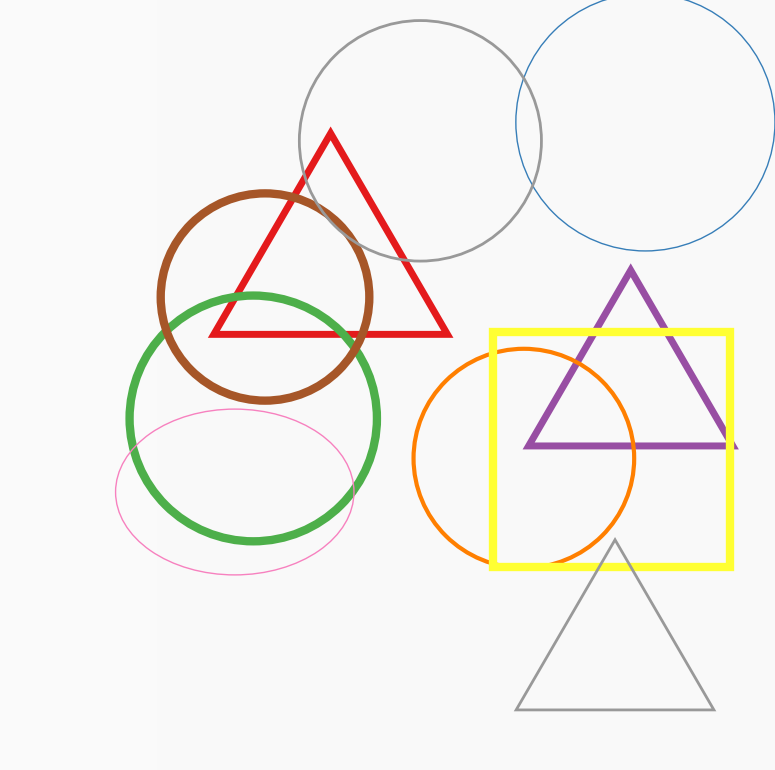[{"shape": "triangle", "thickness": 2.5, "radius": 0.87, "center": [0.427, 0.653]}, {"shape": "circle", "thickness": 0.5, "radius": 0.84, "center": [0.833, 0.841]}, {"shape": "circle", "thickness": 3, "radius": 0.8, "center": [0.327, 0.457]}, {"shape": "triangle", "thickness": 2.5, "radius": 0.76, "center": [0.814, 0.497]}, {"shape": "circle", "thickness": 1.5, "radius": 0.71, "center": [0.676, 0.405]}, {"shape": "square", "thickness": 3, "radius": 0.76, "center": [0.789, 0.417]}, {"shape": "circle", "thickness": 3, "radius": 0.67, "center": [0.342, 0.614]}, {"shape": "oval", "thickness": 0.5, "radius": 0.77, "center": [0.303, 0.361]}, {"shape": "circle", "thickness": 1, "radius": 0.78, "center": [0.542, 0.817]}, {"shape": "triangle", "thickness": 1, "radius": 0.74, "center": [0.794, 0.152]}]